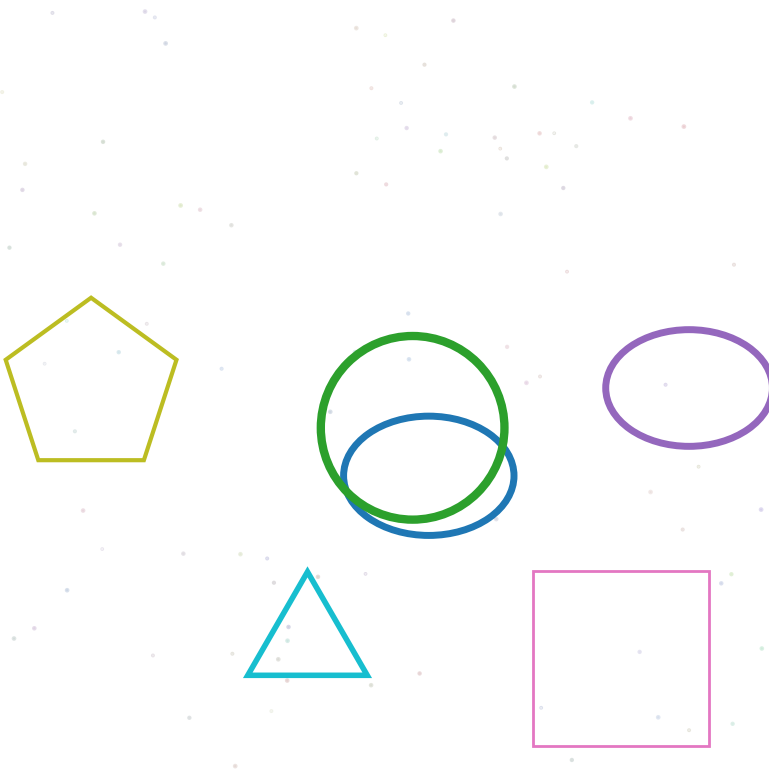[{"shape": "oval", "thickness": 2.5, "radius": 0.55, "center": [0.557, 0.382]}, {"shape": "circle", "thickness": 3, "radius": 0.6, "center": [0.536, 0.444]}, {"shape": "oval", "thickness": 2.5, "radius": 0.54, "center": [0.895, 0.496]}, {"shape": "square", "thickness": 1, "radius": 0.57, "center": [0.806, 0.145]}, {"shape": "pentagon", "thickness": 1.5, "radius": 0.58, "center": [0.118, 0.497]}, {"shape": "triangle", "thickness": 2, "radius": 0.45, "center": [0.399, 0.168]}]